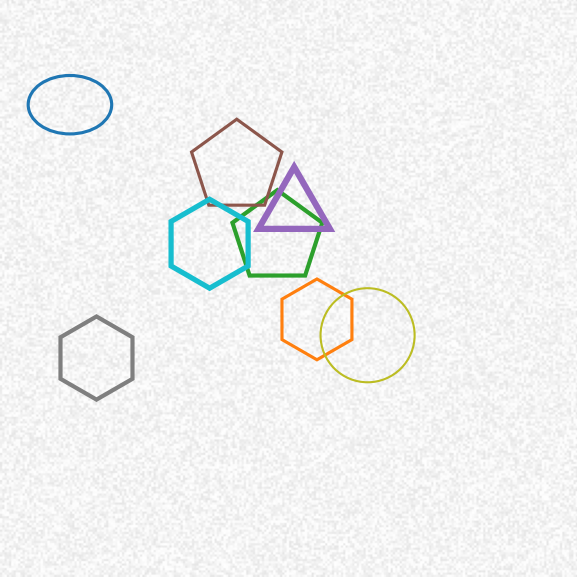[{"shape": "oval", "thickness": 1.5, "radius": 0.36, "center": [0.121, 0.818]}, {"shape": "hexagon", "thickness": 1.5, "radius": 0.35, "center": [0.549, 0.446]}, {"shape": "pentagon", "thickness": 2, "radius": 0.41, "center": [0.48, 0.588]}, {"shape": "triangle", "thickness": 3, "radius": 0.36, "center": [0.509, 0.638]}, {"shape": "pentagon", "thickness": 1.5, "radius": 0.41, "center": [0.41, 0.71]}, {"shape": "hexagon", "thickness": 2, "radius": 0.36, "center": [0.167, 0.379]}, {"shape": "circle", "thickness": 1, "radius": 0.41, "center": [0.637, 0.419]}, {"shape": "hexagon", "thickness": 2.5, "radius": 0.39, "center": [0.363, 0.577]}]